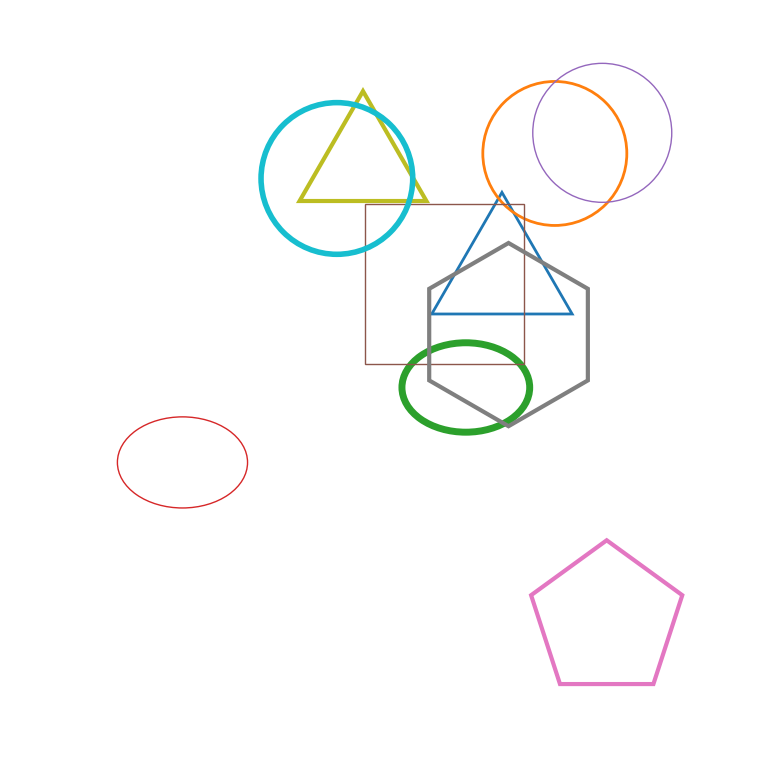[{"shape": "triangle", "thickness": 1, "radius": 0.53, "center": [0.652, 0.645]}, {"shape": "circle", "thickness": 1, "radius": 0.47, "center": [0.721, 0.801]}, {"shape": "oval", "thickness": 2.5, "radius": 0.41, "center": [0.605, 0.497]}, {"shape": "oval", "thickness": 0.5, "radius": 0.42, "center": [0.237, 0.399]}, {"shape": "circle", "thickness": 0.5, "radius": 0.45, "center": [0.782, 0.827]}, {"shape": "square", "thickness": 0.5, "radius": 0.52, "center": [0.577, 0.631]}, {"shape": "pentagon", "thickness": 1.5, "radius": 0.52, "center": [0.788, 0.195]}, {"shape": "hexagon", "thickness": 1.5, "radius": 0.59, "center": [0.66, 0.565]}, {"shape": "triangle", "thickness": 1.5, "radius": 0.48, "center": [0.471, 0.787]}, {"shape": "circle", "thickness": 2, "radius": 0.49, "center": [0.438, 0.768]}]